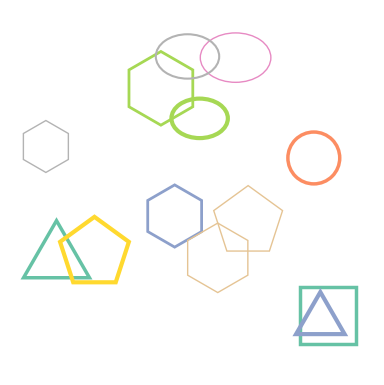[{"shape": "square", "thickness": 2.5, "radius": 0.36, "center": [0.851, 0.18]}, {"shape": "triangle", "thickness": 2.5, "radius": 0.49, "center": [0.147, 0.328]}, {"shape": "circle", "thickness": 2.5, "radius": 0.34, "center": [0.815, 0.59]}, {"shape": "hexagon", "thickness": 2, "radius": 0.4, "center": [0.454, 0.439]}, {"shape": "triangle", "thickness": 3, "radius": 0.36, "center": [0.832, 0.169]}, {"shape": "oval", "thickness": 1, "radius": 0.46, "center": [0.612, 0.85]}, {"shape": "hexagon", "thickness": 2, "radius": 0.48, "center": [0.418, 0.771]}, {"shape": "oval", "thickness": 3, "radius": 0.37, "center": [0.519, 0.693]}, {"shape": "pentagon", "thickness": 3, "radius": 0.47, "center": [0.245, 0.343]}, {"shape": "hexagon", "thickness": 1, "radius": 0.45, "center": [0.566, 0.33]}, {"shape": "pentagon", "thickness": 1, "radius": 0.47, "center": [0.645, 0.424]}, {"shape": "hexagon", "thickness": 1, "radius": 0.34, "center": [0.119, 0.62]}, {"shape": "oval", "thickness": 1.5, "radius": 0.41, "center": [0.487, 0.853]}]